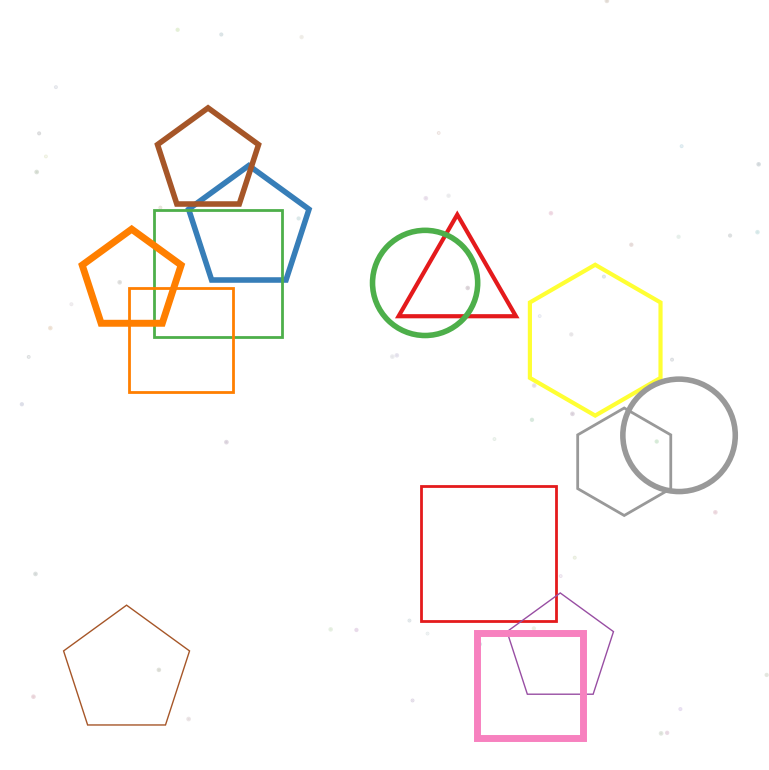[{"shape": "triangle", "thickness": 1.5, "radius": 0.44, "center": [0.594, 0.633]}, {"shape": "square", "thickness": 1, "radius": 0.44, "center": [0.635, 0.281]}, {"shape": "pentagon", "thickness": 2, "radius": 0.41, "center": [0.323, 0.703]}, {"shape": "circle", "thickness": 2, "radius": 0.34, "center": [0.552, 0.633]}, {"shape": "square", "thickness": 1, "radius": 0.41, "center": [0.283, 0.645]}, {"shape": "pentagon", "thickness": 0.5, "radius": 0.36, "center": [0.728, 0.157]}, {"shape": "square", "thickness": 1, "radius": 0.34, "center": [0.236, 0.559]}, {"shape": "pentagon", "thickness": 2.5, "radius": 0.34, "center": [0.171, 0.635]}, {"shape": "hexagon", "thickness": 1.5, "radius": 0.49, "center": [0.773, 0.558]}, {"shape": "pentagon", "thickness": 0.5, "radius": 0.43, "center": [0.164, 0.128]}, {"shape": "pentagon", "thickness": 2, "radius": 0.34, "center": [0.27, 0.791]}, {"shape": "square", "thickness": 2.5, "radius": 0.34, "center": [0.688, 0.11]}, {"shape": "hexagon", "thickness": 1, "radius": 0.35, "center": [0.811, 0.4]}, {"shape": "circle", "thickness": 2, "radius": 0.37, "center": [0.882, 0.435]}]